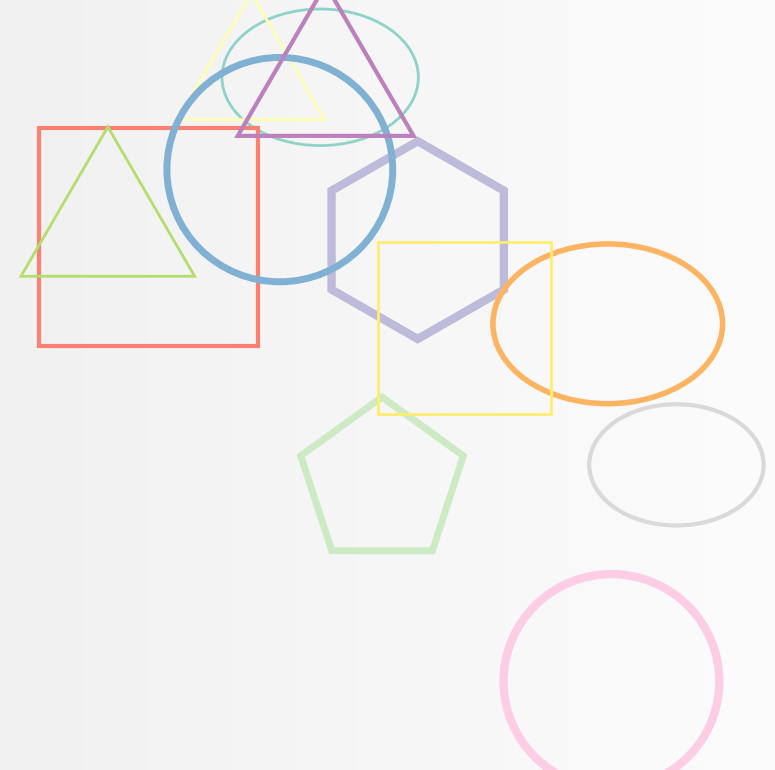[{"shape": "oval", "thickness": 1, "radius": 0.63, "center": [0.413, 0.9]}, {"shape": "triangle", "thickness": 1, "radius": 0.55, "center": [0.324, 0.899]}, {"shape": "hexagon", "thickness": 3, "radius": 0.64, "center": [0.539, 0.688]}, {"shape": "square", "thickness": 1.5, "radius": 0.71, "center": [0.192, 0.692]}, {"shape": "circle", "thickness": 2.5, "radius": 0.73, "center": [0.361, 0.78]}, {"shape": "oval", "thickness": 2, "radius": 0.74, "center": [0.784, 0.579]}, {"shape": "triangle", "thickness": 1, "radius": 0.65, "center": [0.139, 0.706]}, {"shape": "circle", "thickness": 3, "radius": 0.7, "center": [0.789, 0.115]}, {"shape": "oval", "thickness": 1.5, "radius": 0.56, "center": [0.873, 0.396]}, {"shape": "triangle", "thickness": 1.5, "radius": 0.65, "center": [0.42, 0.889]}, {"shape": "pentagon", "thickness": 2.5, "radius": 0.55, "center": [0.493, 0.374]}, {"shape": "square", "thickness": 1, "radius": 0.56, "center": [0.599, 0.574]}]